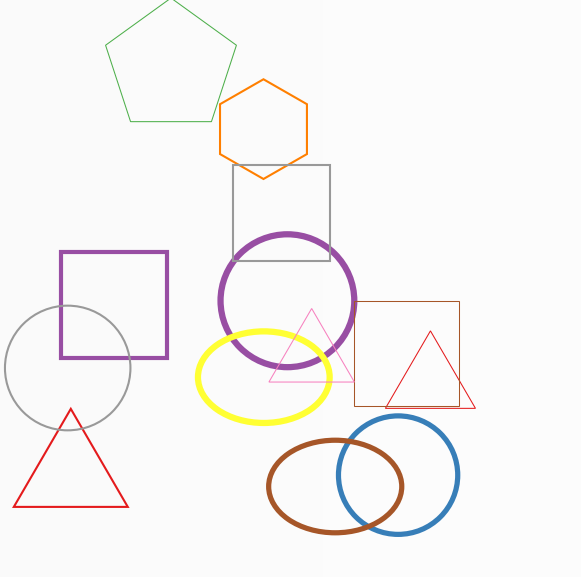[{"shape": "triangle", "thickness": 1, "radius": 0.57, "center": [0.122, 0.178]}, {"shape": "triangle", "thickness": 0.5, "radius": 0.45, "center": [0.741, 0.337]}, {"shape": "circle", "thickness": 2.5, "radius": 0.51, "center": [0.685, 0.176]}, {"shape": "pentagon", "thickness": 0.5, "radius": 0.59, "center": [0.294, 0.884]}, {"shape": "square", "thickness": 2, "radius": 0.46, "center": [0.196, 0.471]}, {"shape": "circle", "thickness": 3, "radius": 0.58, "center": [0.494, 0.478]}, {"shape": "hexagon", "thickness": 1, "radius": 0.43, "center": [0.453, 0.776]}, {"shape": "oval", "thickness": 3, "radius": 0.57, "center": [0.454, 0.346]}, {"shape": "oval", "thickness": 2.5, "radius": 0.57, "center": [0.577, 0.157]}, {"shape": "square", "thickness": 0.5, "radius": 0.45, "center": [0.699, 0.387]}, {"shape": "triangle", "thickness": 0.5, "radius": 0.42, "center": [0.536, 0.38]}, {"shape": "square", "thickness": 1, "radius": 0.41, "center": [0.484, 0.63]}, {"shape": "circle", "thickness": 1, "radius": 0.54, "center": [0.116, 0.362]}]